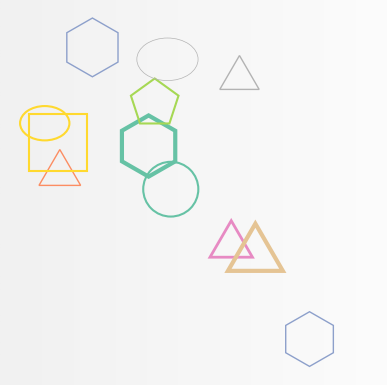[{"shape": "hexagon", "thickness": 3, "radius": 0.4, "center": [0.383, 0.621]}, {"shape": "circle", "thickness": 1.5, "radius": 0.36, "center": [0.441, 0.509]}, {"shape": "triangle", "thickness": 1, "radius": 0.31, "center": [0.154, 0.549]}, {"shape": "hexagon", "thickness": 1, "radius": 0.35, "center": [0.799, 0.119]}, {"shape": "hexagon", "thickness": 1, "radius": 0.38, "center": [0.238, 0.877]}, {"shape": "triangle", "thickness": 2, "radius": 0.32, "center": [0.597, 0.364]}, {"shape": "pentagon", "thickness": 1.5, "radius": 0.32, "center": [0.399, 0.732]}, {"shape": "square", "thickness": 1.5, "radius": 0.37, "center": [0.15, 0.629]}, {"shape": "oval", "thickness": 1.5, "radius": 0.32, "center": [0.115, 0.68]}, {"shape": "triangle", "thickness": 3, "radius": 0.41, "center": [0.659, 0.337]}, {"shape": "oval", "thickness": 0.5, "radius": 0.4, "center": [0.432, 0.846]}, {"shape": "triangle", "thickness": 1, "radius": 0.29, "center": [0.618, 0.797]}]